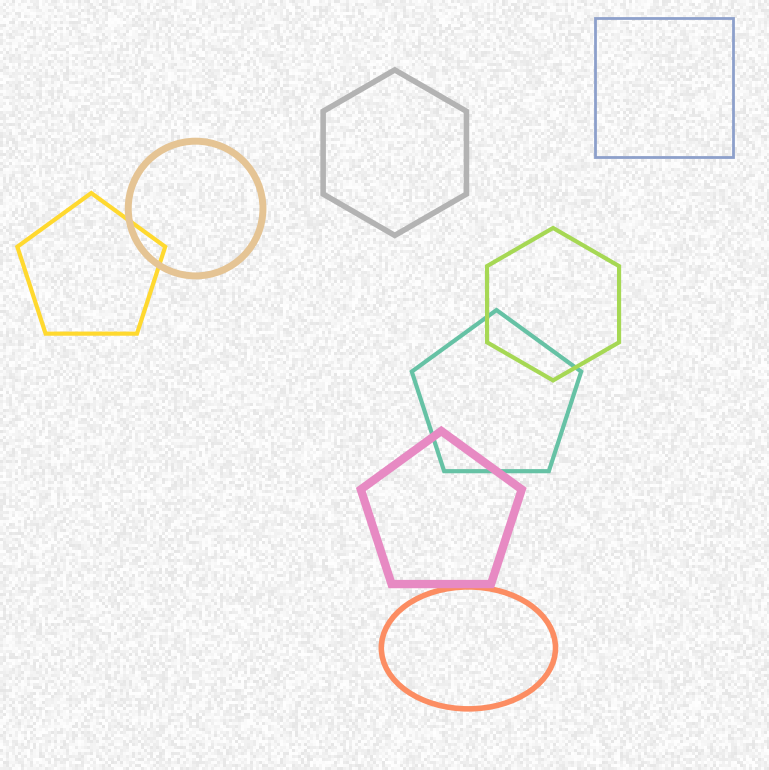[{"shape": "pentagon", "thickness": 1.5, "radius": 0.58, "center": [0.645, 0.482]}, {"shape": "oval", "thickness": 2, "radius": 0.57, "center": [0.608, 0.159]}, {"shape": "square", "thickness": 1, "radius": 0.45, "center": [0.862, 0.886]}, {"shape": "pentagon", "thickness": 3, "radius": 0.55, "center": [0.573, 0.33]}, {"shape": "hexagon", "thickness": 1.5, "radius": 0.49, "center": [0.718, 0.605]}, {"shape": "pentagon", "thickness": 1.5, "radius": 0.5, "center": [0.119, 0.648]}, {"shape": "circle", "thickness": 2.5, "radius": 0.44, "center": [0.254, 0.729]}, {"shape": "hexagon", "thickness": 2, "radius": 0.54, "center": [0.513, 0.802]}]